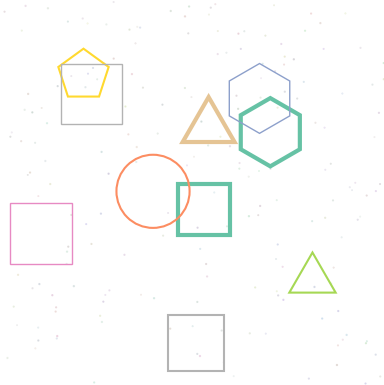[{"shape": "hexagon", "thickness": 3, "radius": 0.44, "center": [0.702, 0.657]}, {"shape": "square", "thickness": 3, "radius": 0.33, "center": [0.53, 0.455]}, {"shape": "circle", "thickness": 1.5, "radius": 0.47, "center": [0.397, 0.503]}, {"shape": "hexagon", "thickness": 1, "radius": 0.45, "center": [0.674, 0.744]}, {"shape": "square", "thickness": 1, "radius": 0.4, "center": [0.107, 0.393]}, {"shape": "triangle", "thickness": 1.5, "radius": 0.35, "center": [0.812, 0.275]}, {"shape": "pentagon", "thickness": 1.5, "radius": 0.34, "center": [0.217, 0.805]}, {"shape": "triangle", "thickness": 3, "radius": 0.39, "center": [0.542, 0.67]}, {"shape": "square", "thickness": 1, "radius": 0.39, "center": [0.237, 0.756]}, {"shape": "square", "thickness": 1.5, "radius": 0.36, "center": [0.509, 0.11]}]